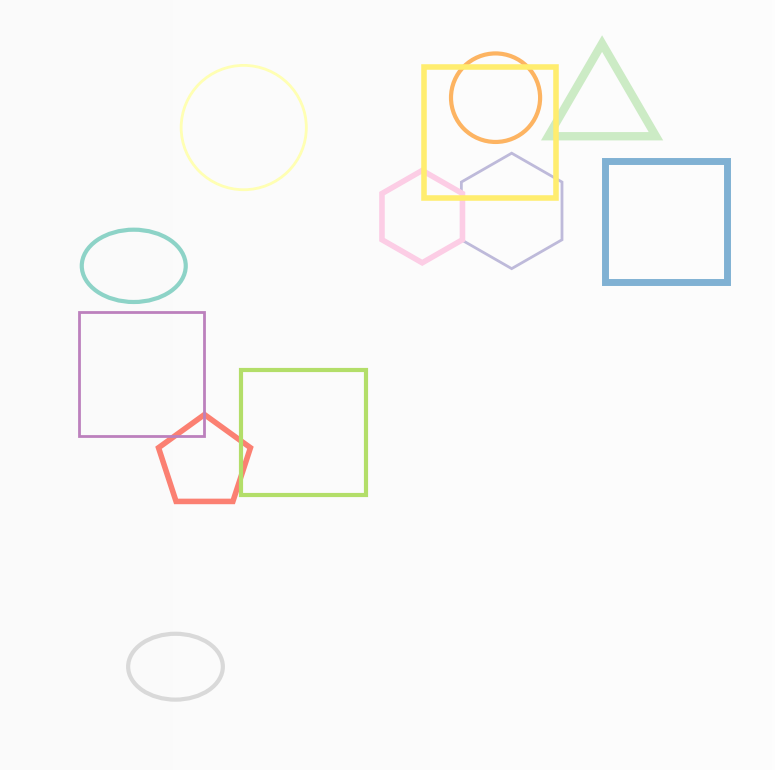[{"shape": "oval", "thickness": 1.5, "radius": 0.34, "center": [0.173, 0.655]}, {"shape": "circle", "thickness": 1, "radius": 0.4, "center": [0.315, 0.834]}, {"shape": "hexagon", "thickness": 1, "radius": 0.37, "center": [0.66, 0.726]}, {"shape": "pentagon", "thickness": 2, "radius": 0.31, "center": [0.264, 0.399]}, {"shape": "square", "thickness": 2.5, "radius": 0.39, "center": [0.859, 0.712]}, {"shape": "circle", "thickness": 1.5, "radius": 0.29, "center": [0.639, 0.873]}, {"shape": "square", "thickness": 1.5, "radius": 0.4, "center": [0.392, 0.438]}, {"shape": "hexagon", "thickness": 2, "radius": 0.3, "center": [0.545, 0.719]}, {"shape": "oval", "thickness": 1.5, "radius": 0.31, "center": [0.226, 0.134]}, {"shape": "square", "thickness": 1, "radius": 0.4, "center": [0.183, 0.514]}, {"shape": "triangle", "thickness": 3, "radius": 0.4, "center": [0.777, 0.863]}, {"shape": "square", "thickness": 2, "radius": 0.42, "center": [0.632, 0.828]}]